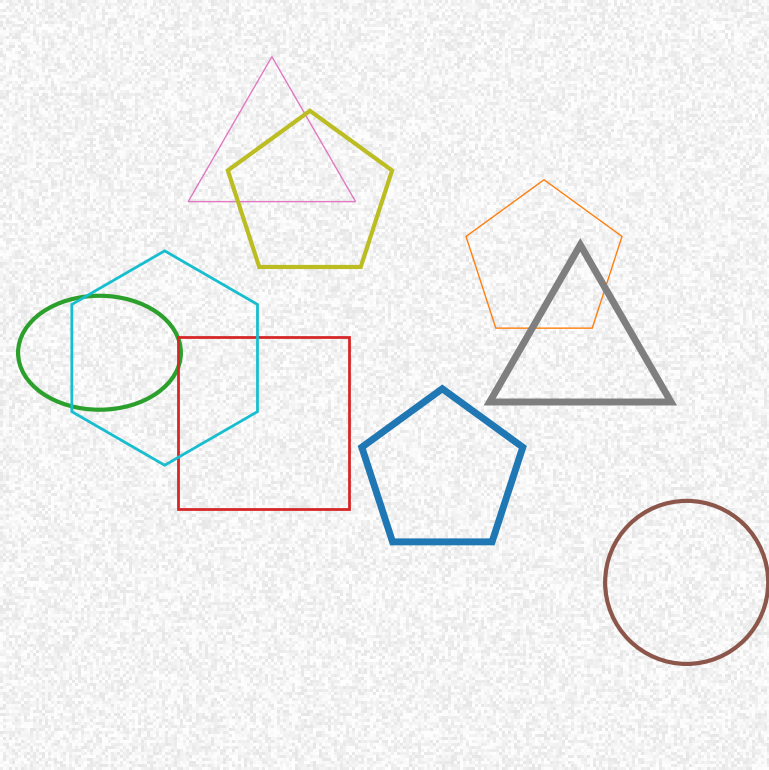[{"shape": "pentagon", "thickness": 2.5, "radius": 0.55, "center": [0.574, 0.385]}, {"shape": "pentagon", "thickness": 0.5, "radius": 0.53, "center": [0.707, 0.66]}, {"shape": "oval", "thickness": 1.5, "radius": 0.53, "center": [0.129, 0.542]}, {"shape": "square", "thickness": 1, "radius": 0.56, "center": [0.342, 0.451]}, {"shape": "circle", "thickness": 1.5, "radius": 0.53, "center": [0.892, 0.244]}, {"shape": "triangle", "thickness": 0.5, "radius": 0.63, "center": [0.353, 0.801]}, {"shape": "triangle", "thickness": 2.5, "radius": 0.68, "center": [0.754, 0.546]}, {"shape": "pentagon", "thickness": 1.5, "radius": 0.56, "center": [0.403, 0.744]}, {"shape": "hexagon", "thickness": 1, "radius": 0.7, "center": [0.214, 0.535]}]